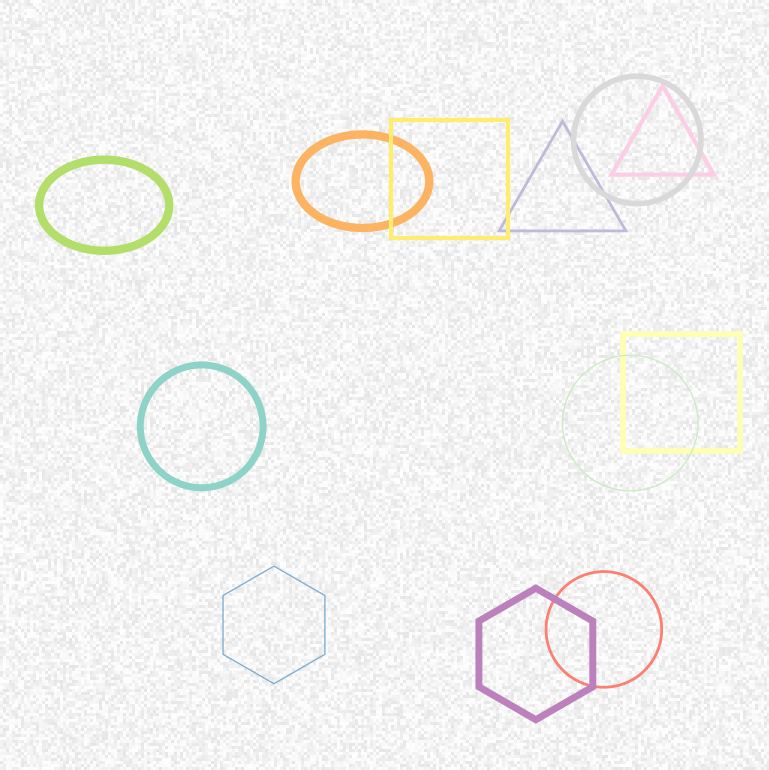[{"shape": "circle", "thickness": 2.5, "radius": 0.4, "center": [0.262, 0.446]}, {"shape": "square", "thickness": 2, "radius": 0.38, "center": [0.885, 0.49]}, {"shape": "triangle", "thickness": 1, "radius": 0.48, "center": [0.731, 0.748]}, {"shape": "circle", "thickness": 1, "radius": 0.38, "center": [0.784, 0.183]}, {"shape": "hexagon", "thickness": 0.5, "radius": 0.38, "center": [0.356, 0.188]}, {"shape": "oval", "thickness": 3, "radius": 0.43, "center": [0.471, 0.765]}, {"shape": "oval", "thickness": 3, "radius": 0.42, "center": [0.135, 0.733]}, {"shape": "triangle", "thickness": 1.5, "radius": 0.38, "center": [0.861, 0.812]}, {"shape": "circle", "thickness": 2, "radius": 0.41, "center": [0.828, 0.818]}, {"shape": "hexagon", "thickness": 2.5, "radius": 0.43, "center": [0.696, 0.151]}, {"shape": "circle", "thickness": 0.5, "radius": 0.44, "center": [0.819, 0.451]}, {"shape": "square", "thickness": 1.5, "radius": 0.38, "center": [0.584, 0.768]}]